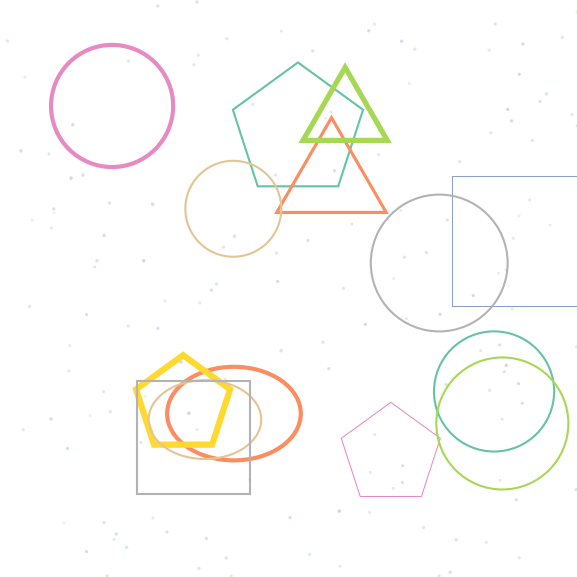[{"shape": "pentagon", "thickness": 1, "radius": 0.59, "center": [0.516, 0.772]}, {"shape": "circle", "thickness": 1, "radius": 0.52, "center": [0.856, 0.321]}, {"shape": "triangle", "thickness": 1.5, "radius": 0.55, "center": [0.574, 0.686]}, {"shape": "oval", "thickness": 2, "radius": 0.58, "center": [0.405, 0.283]}, {"shape": "square", "thickness": 0.5, "radius": 0.56, "center": [0.894, 0.582]}, {"shape": "circle", "thickness": 2, "radius": 0.53, "center": [0.194, 0.816]}, {"shape": "pentagon", "thickness": 0.5, "radius": 0.45, "center": [0.677, 0.212]}, {"shape": "circle", "thickness": 1, "radius": 0.57, "center": [0.87, 0.266]}, {"shape": "triangle", "thickness": 2.5, "radius": 0.42, "center": [0.598, 0.798]}, {"shape": "pentagon", "thickness": 3, "radius": 0.43, "center": [0.317, 0.298]}, {"shape": "circle", "thickness": 1, "radius": 0.42, "center": [0.404, 0.638]}, {"shape": "oval", "thickness": 1, "radius": 0.49, "center": [0.355, 0.273]}, {"shape": "circle", "thickness": 1, "radius": 0.59, "center": [0.761, 0.544]}, {"shape": "square", "thickness": 1, "radius": 0.49, "center": [0.335, 0.241]}]